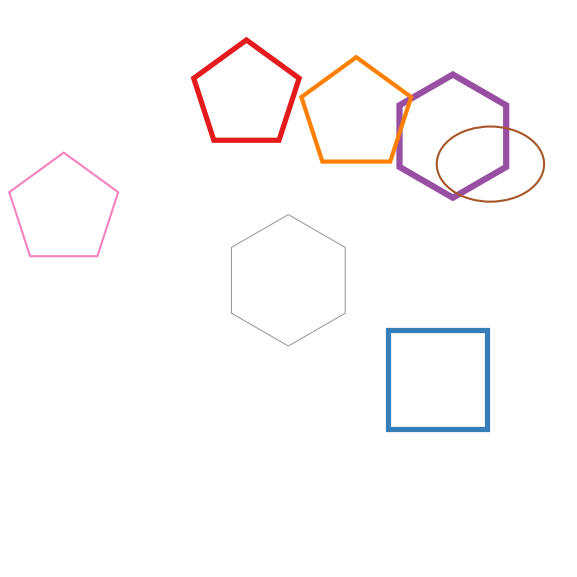[{"shape": "pentagon", "thickness": 2.5, "radius": 0.48, "center": [0.427, 0.834]}, {"shape": "square", "thickness": 2.5, "radius": 0.43, "center": [0.758, 0.342]}, {"shape": "hexagon", "thickness": 3, "radius": 0.53, "center": [0.784, 0.763]}, {"shape": "pentagon", "thickness": 2, "radius": 0.5, "center": [0.617, 0.8]}, {"shape": "oval", "thickness": 1, "radius": 0.46, "center": [0.849, 0.715]}, {"shape": "pentagon", "thickness": 1, "radius": 0.5, "center": [0.11, 0.636]}, {"shape": "hexagon", "thickness": 0.5, "radius": 0.57, "center": [0.499, 0.514]}]